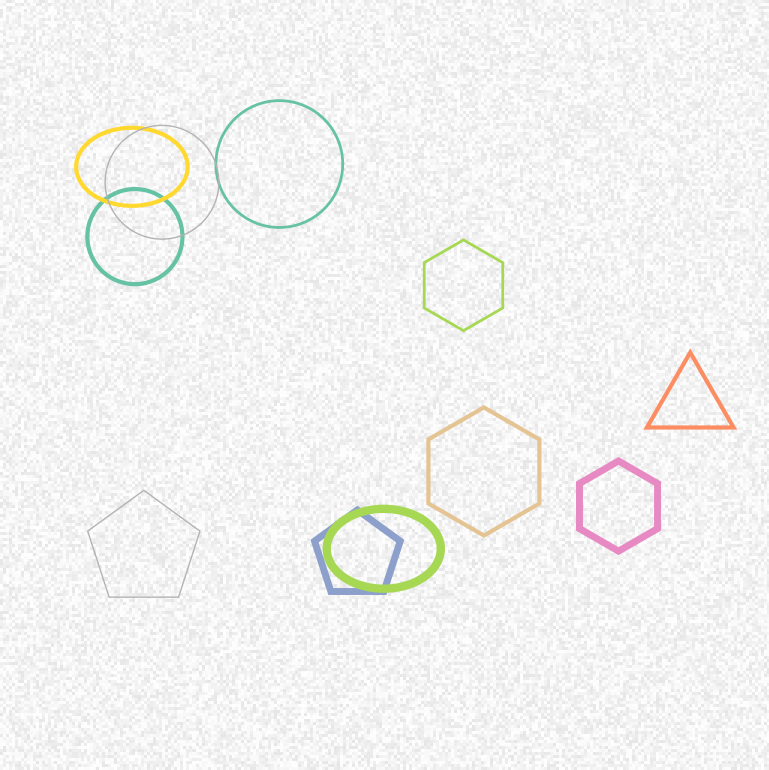[{"shape": "circle", "thickness": 1, "radius": 0.41, "center": [0.363, 0.787]}, {"shape": "circle", "thickness": 1.5, "radius": 0.31, "center": [0.175, 0.693]}, {"shape": "triangle", "thickness": 1.5, "radius": 0.32, "center": [0.896, 0.477]}, {"shape": "pentagon", "thickness": 2.5, "radius": 0.29, "center": [0.464, 0.279]}, {"shape": "hexagon", "thickness": 2.5, "radius": 0.29, "center": [0.803, 0.343]}, {"shape": "oval", "thickness": 3, "radius": 0.37, "center": [0.498, 0.287]}, {"shape": "hexagon", "thickness": 1, "radius": 0.29, "center": [0.602, 0.629]}, {"shape": "oval", "thickness": 1.5, "radius": 0.36, "center": [0.171, 0.783]}, {"shape": "hexagon", "thickness": 1.5, "radius": 0.42, "center": [0.628, 0.388]}, {"shape": "pentagon", "thickness": 0.5, "radius": 0.38, "center": [0.187, 0.287]}, {"shape": "circle", "thickness": 0.5, "radius": 0.37, "center": [0.21, 0.763]}]